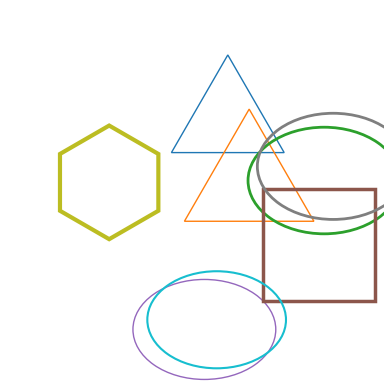[{"shape": "triangle", "thickness": 1, "radius": 0.85, "center": [0.592, 0.688]}, {"shape": "triangle", "thickness": 1, "radius": 0.97, "center": [0.647, 0.522]}, {"shape": "oval", "thickness": 2, "radius": 0.99, "center": [0.842, 0.531]}, {"shape": "oval", "thickness": 1, "radius": 0.93, "center": [0.531, 0.144]}, {"shape": "square", "thickness": 2.5, "radius": 0.73, "center": [0.829, 0.364]}, {"shape": "oval", "thickness": 2, "radius": 0.98, "center": [0.865, 0.568]}, {"shape": "hexagon", "thickness": 3, "radius": 0.74, "center": [0.284, 0.526]}, {"shape": "oval", "thickness": 1.5, "radius": 0.9, "center": [0.563, 0.169]}]